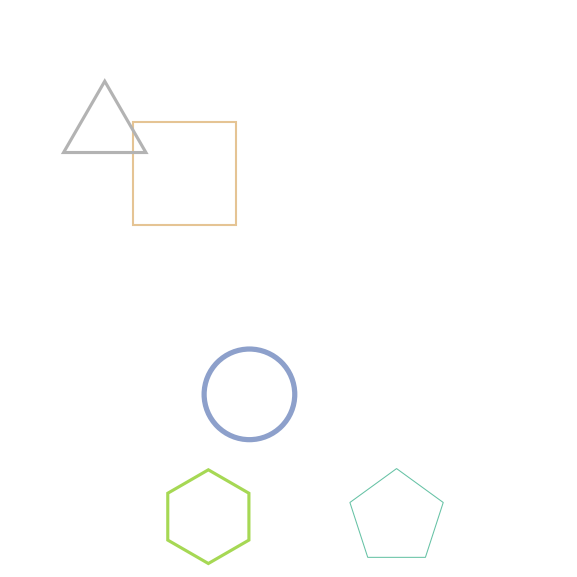[{"shape": "pentagon", "thickness": 0.5, "radius": 0.42, "center": [0.687, 0.103]}, {"shape": "circle", "thickness": 2.5, "radius": 0.39, "center": [0.432, 0.316]}, {"shape": "hexagon", "thickness": 1.5, "radius": 0.41, "center": [0.361, 0.104]}, {"shape": "square", "thickness": 1, "radius": 0.45, "center": [0.32, 0.699]}, {"shape": "triangle", "thickness": 1.5, "radius": 0.41, "center": [0.181, 0.776]}]